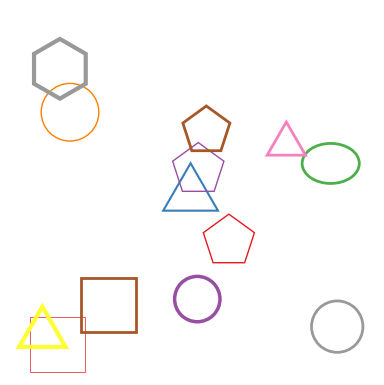[{"shape": "square", "thickness": 0.5, "radius": 0.36, "center": [0.148, 0.106]}, {"shape": "pentagon", "thickness": 1, "radius": 0.35, "center": [0.594, 0.374]}, {"shape": "triangle", "thickness": 1.5, "radius": 0.41, "center": [0.495, 0.494]}, {"shape": "oval", "thickness": 2, "radius": 0.37, "center": [0.859, 0.575]}, {"shape": "circle", "thickness": 2.5, "radius": 0.29, "center": [0.512, 0.223]}, {"shape": "pentagon", "thickness": 1, "radius": 0.35, "center": [0.515, 0.56]}, {"shape": "circle", "thickness": 1, "radius": 0.37, "center": [0.182, 0.708]}, {"shape": "triangle", "thickness": 3, "radius": 0.35, "center": [0.11, 0.134]}, {"shape": "pentagon", "thickness": 2, "radius": 0.32, "center": [0.536, 0.66]}, {"shape": "square", "thickness": 2, "radius": 0.35, "center": [0.281, 0.208]}, {"shape": "triangle", "thickness": 2, "radius": 0.29, "center": [0.744, 0.626]}, {"shape": "hexagon", "thickness": 3, "radius": 0.39, "center": [0.156, 0.821]}, {"shape": "circle", "thickness": 2, "radius": 0.33, "center": [0.876, 0.152]}]